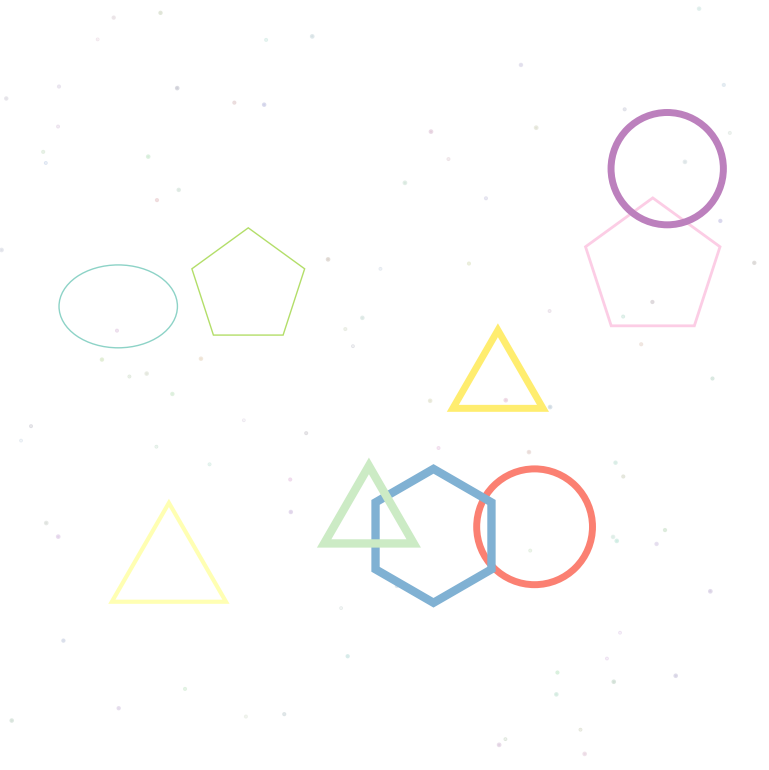[{"shape": "oval", "thickness": 0.5, "radius": 0.38, "center": [0.154, 0.602]}, {"shape": "triangle", "thickness": 1.5, "radius": 0.43, "center": [0.219, 0.261]}, {"shape": "circle", "thickness": 2.5, "radius": 0.38, "center": [0.694, 0.316]}, {"shape": "hexagon", "thickness": 3, "radius": 0.43, "center": [0.563, 0.304]}, {"shape": "pentagon", "thickness": 0.5, "radius": 0.38, "center": [0.322, 0.627]}, {"shape": "pentagon", "thickness": 1, "radius": 0.46, "center": [0.848, 0.651]}, {"shape": "circle", "thickness": 2.5, "radius": 0.36, "center": [0.867, 0.781]}, {"shape": "triangle", "thickness": 3, "radius": 0.34, "center": [0.479, 0.328]}, {"shape": "triangle", "thickness": 2.5, "radius": 0.34, "center": [0.647, 0.503]}]